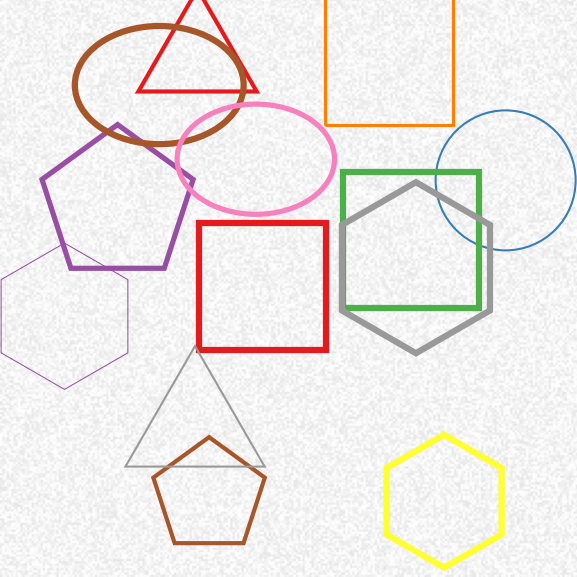[{"shape": "square", "thickness": 3, "radius": 0.55, "center": [0.454, 0.502]}, {"shape": "triangle", "thickness": 2, "radius": 0.59, "center": [0.342, 0.9]}, {"shape": "circle", "thickness": 1, "radius": 0.61, "center": [0.876, 0.687]}, {"shape": "square", "thickness": 3, "radius": 0.59, "center": [0.712, 0.584]}, {"shape": "pentagon", "thickness": 2.5, "radius": 0.69, "center": [0.204, 0.646]}, {"shape": "hexagon", "thickness": 0.5, "radius": 0.63, "center": [0.112, 0.452]}, {"shape": "square", "thickness": 1.5, "radius": 0.56, "center": [0.674, 0.894]}, {"shape": "hexagon", "thickness": 3, "radius": 0.58, "center": [0.769, 0.131]}, {"shape": "oval", "thickness": 3, "radius": 0.73, "center": [0.276, 0.852]}, {"shape": "pentagon", "thickness": 2, "radius": 0.51, "center": [0.362, 0.141]}, {"shape": "oval", "thickness": 2.5, "radius": 0.68, "center": [0.443, 0.723]}, {"shape": "triangle", "thickness": 1, "radius": 0.7, "center": [0.338, 0.261]}, {"shape": "hexagon", "thickness": 3, "radius": 0.74, "center": [0.72, 0.536]}]